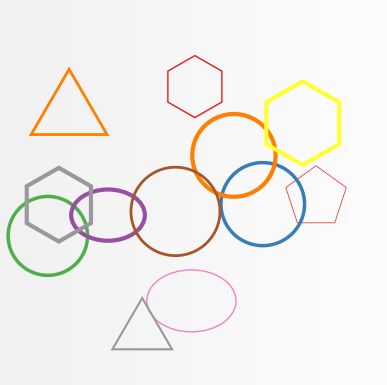[{"shape": "pentagon", "thickness": 0.5, "radius": 0.41, "center": [0.816, 0.488]}, {"shape": "hexagon", "thickness": 1, "radius": 0.4, "center": [0.503, 0.775]}, {"shape": "circle", "thickness": 2.5, "radius": 0.54, "center": [0.678, 0.47]}, {"shape": "circle", "thickness": 2.5, "radius": 0.51, "center": [0.123, 0.387]}, {"shape": "oval", "thickness": 3, "radius": 0.48, "center": [0.279, 0.441]}, {"shape": "circle", "thickness": 3, "radius": 0.54, "center": [0.604, 0.596]}, {"shape": "triangle", "thickness": 2, "radius": 0.57, "center": [0.178, 0.707]}, {"shape": "hexagon", "thickness": 3, "radius": 0.54, "center": [0.781, 0.68]}, {"shape": "circle", "thickness": 2, "radius": 0.57, "center": [0.453, 0.451]}, {"shape": "oval", "thickness": 1, "radius": 0.58, "center": [0.494, 0.218]}, {"shape": "triangle", "thickness": 1.5, "radius": 0.44, "center": [0.367, 0.137]}, {"shape": "hexagon", "thickness": 3, "radius": 0.48, "center": [0.152, 0.468]}]